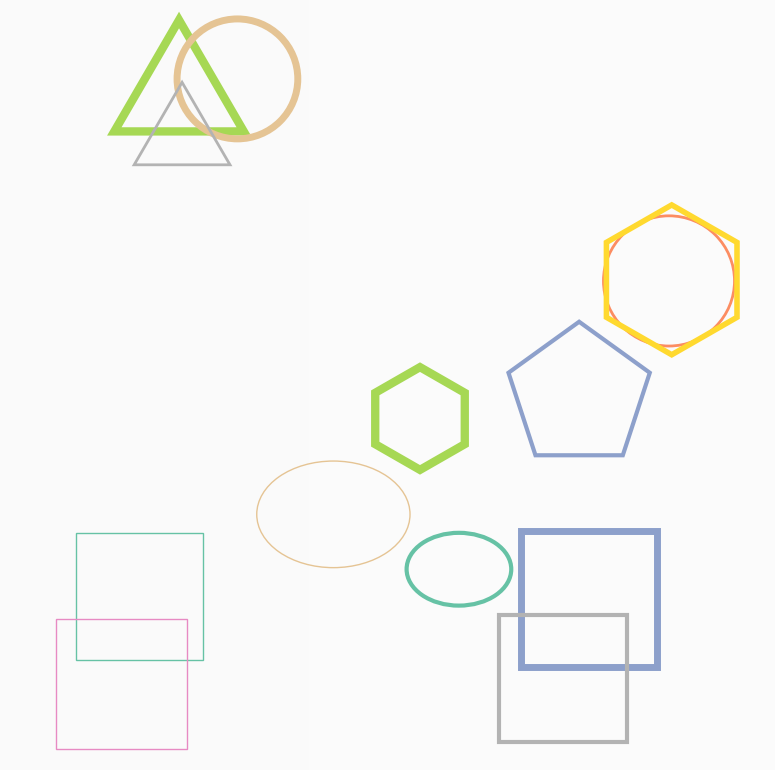[{"shape": "square", "thickness": 0.5, "radius": 0.41, "center": [0.18, 0.225]}, {"shape": "oval", "thickness": 1.5, "radius": 0.34, "center": [0.592, 0.261]}, {"shape": "circle", "thickness": 1, "radius": 0.42, "center": [0.863, 0.635]}, {"shape": "pentagon", "thickness": 1.5, "radius": 0.48, "center": [0.747, 0.486]}, {"shape": "square", "thickness": 2.5, "radius": 0.44, "center": [0.759, 0.222]}, {"shape": "square", "thickness": 0.5, "radius": 0.42, "center": [0.157, 0.111]}, {"shape": "hexagon", "thickness": 3, "radius": 0.33, "center": [0.542, 0.456]}, {"shape": "triangle", "thickness": 3, "radius": 0.48, "center": [0.231, 0.878]}, {"shape": "hexagon", "thickness": 2, "radius": 0.49, "center": [0.867, 0.637]}, {"shape": "oval", "thickness": 0.5, "radius": 0.49, "center": [0.43, 0.332]}, {"shape": "circle", "thickness": 2.5, "radius": 0.39, "center": [0.306, 0.898]}, {"shape": "triangle", "thickness": 1, "radius": 0.36, "center": [0.235, 0.822]}, {"shape": "square", "thickness": 1.5, "radius": 0.41, "center": [0.726, 0.119]}]